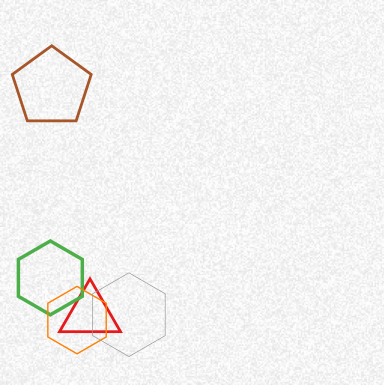[{"shape": "triangle", "thickness": 2, "radius": 0.46, "center": [0.234, 0.184]}, {"shape": "hexagon", "thickness": 2.5, "radius": 0.48, "center": [0.131, 0.278]}, {"shape": "hexagon", "thickness": 1, "radius": 0.44, "center": [0.2, 0.169]}, {"shape": "pentagon", "thickness": 2, "radius": 0.54, "center": [0.134, 0.773]}, {"shape": "hexagon", "thickness": 0.5, "radius": 0.54, "center": [0.335, 0.183]}]